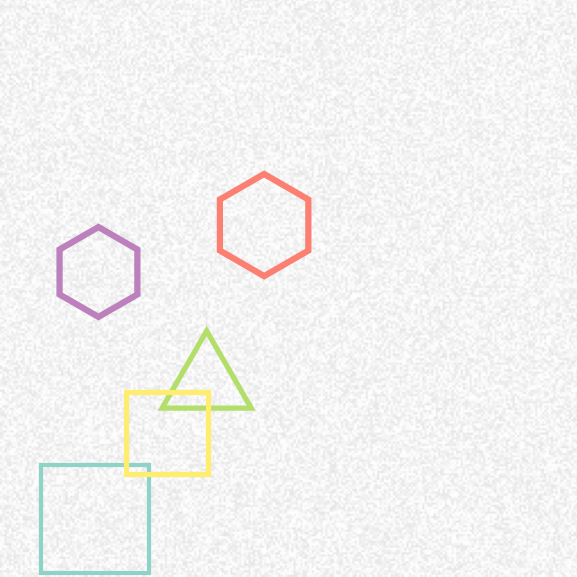[{"shape": "square", "thickness": 2, "radius": 0.47, "center": [0.165, 0.101]}, {"shape": "hexagon", "thickness": 3, "radius": 0.44, "center": [0.457, 0.609]}, {"shape": "triangle", "thickness": 2.5, "radius": 0.45, "center": [0.358, 0.337]}, {"shape": "hexagon", "thickness": 3, "radius": 0.39, "center": [0.171, 0.528]}, {"shape": "square", "thickness": 2.5, "radius": 0.36, "center": [0.29, 0.249]}]